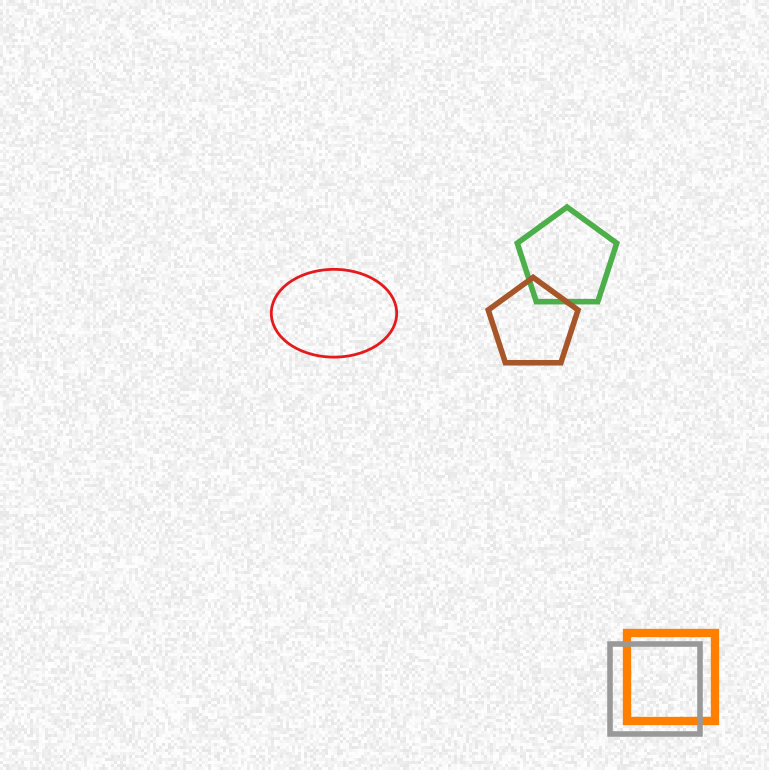[{"shape": "oval", "thickness": 1, "radius": 0.41, "center": [0.434, 0.593]}, {"shape": "pentagon", "thickness": 2, "radius": 0.34, "center": [0.736, 0.663]}, {"shape": "square", "thickness": 3, "radius": 0.29, "center": [0.871, 0.12]}, {"shape": "pentagon", "thickness": 2, "radius": 0.31, "center": [0.692, 0.578]}, {"shape": "square", "thickness": 2, "radius": 0.29, "center": [0.851, 0.105]}]